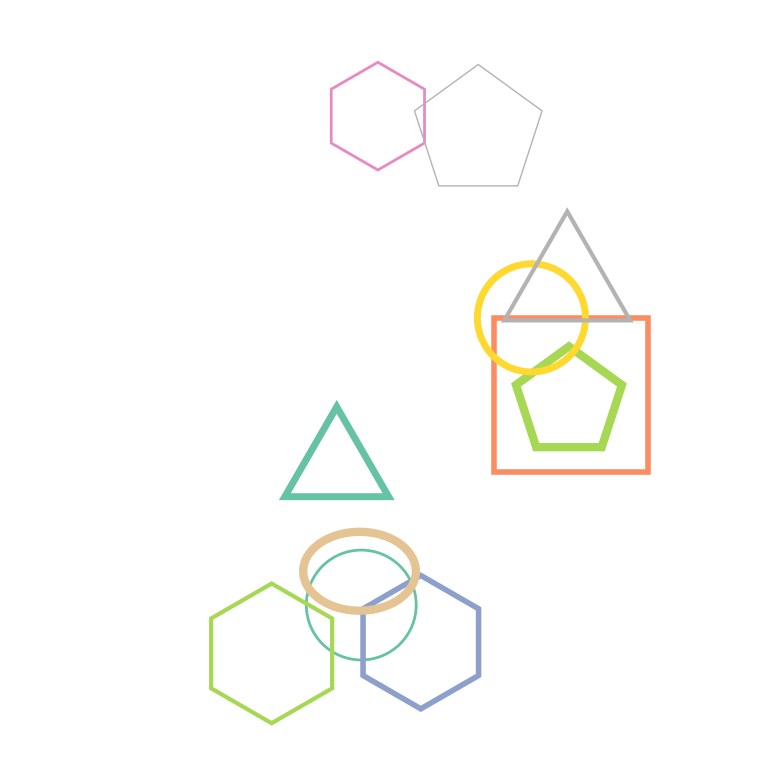[{"shape": "circle", "thickness": 1, "radius": 0.36, "center": [0.469, 0.214]}, {"shape": "triangle", "thickness": 2.5, "radius": 0.39, "center": [0.437, 0.394]}, {"shape": "square", "thickness": 2, "radius": 0.5, "center": [0.742, 0.487]}, {"shape": "hexagon", "thickness": 2, "radius": 0.43, "center": [0.547, 0.166]}, {"shape": "hexagon", "thickness": 1, "radius": 0.35, "center": [0.491, 0.849]}, {"shape": "pentagon", "thickness": 3, "radius": 0.36, "center": [0.739, 0.478]}, {"shape": "hexagon", "thickness": 1.5, "radius": 0.45, "center": [0.353, 0.151]}, {"shape": "circle", "thickness": 2.5, "radius": 0.35, "center": [0.69, 0.587]}, {"shape": "oval", "thickness": 3, "radius": 0.37, "center": [0.467, 0.258]}, {"shape": "pentagon", "thickness": 0.5, "radius": 0.44, "center": [0.621, 0.829]}, {"shape": "triangle", "thickness": 1.5, "radius": 0.47, "center": [0.737, 0.631]}]